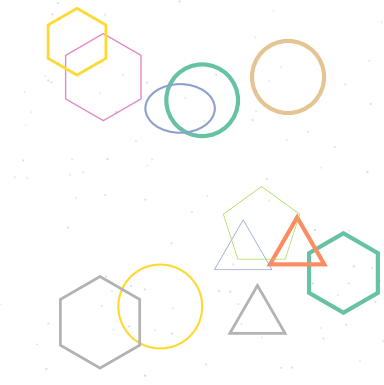[{"shape": "circle", "thickness": 3, "radius": 0.47, "center": [0.525, 0.74]}, {"shape": "hexagon", "thickness": 3, "radius": 0.52, "center": [0.892, 0.291]}, {"shape": "triangle", "thickness": 3, "radius": 0.41, "center": [0.772, 0.354]}, {"shape": "oval", "thickness": 1.5, "radius": 0.45, "center": [0.468, 0.718]}, {"shape": "triangle", "thickness": 0.5, "radius": 0.43, "center": [0.632, 0.343]}, {"shape": "hexagon", "thickness": 1, "radius": 0.57, "center": [0.268, 0.8]}, {"shape": "pentagon", "thickness": 0.5, "radius": 0.52, "center": [0.679, 0.411]}, {"shape": "hexagon", "thickness": 2, "radius": 0.43, "center": [0.2, 0.892]}, {"shape": "circle", "thickness": 1.5, "radius": 0.54, "center": [0.416, 0.204]}, {"shape": "circle", "thickness": 3, "radius": 0.47, "center": [0.748, 0.8]}, {"shape": "hexagon", "thickness": 2, "radius": 0.59, "center": [0.26, 0.163]}, {"shape": "triangle", "thickness": 2, "radius": 0.41, "center": [0.669, 0.176]}]